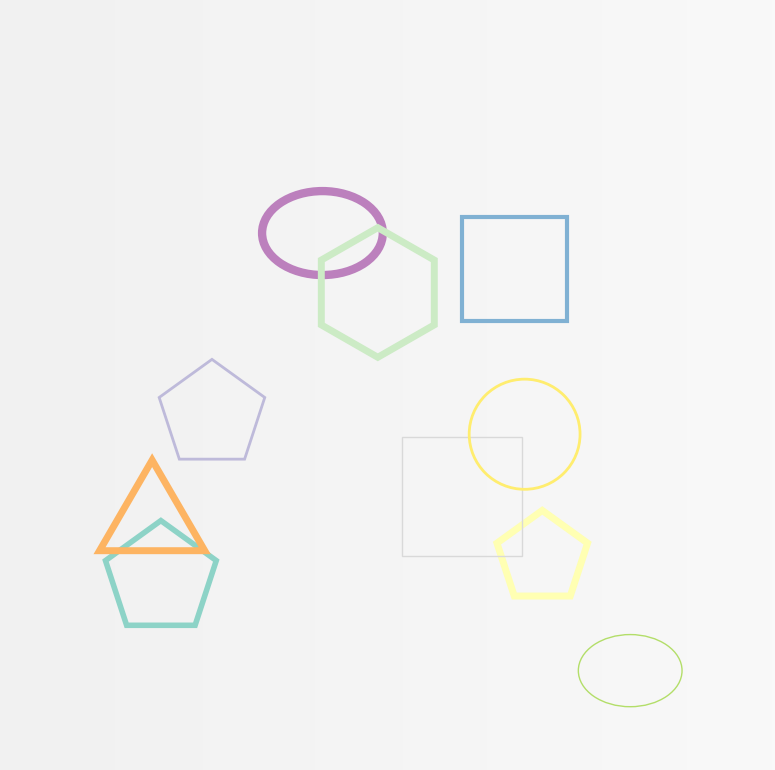[{"shape": "pentagon", "thickness": 2, "radius": 0.38, "center": [0.208, 0.249]}, {"shape": "pentagon", "thickness": 2.5, "radius": 0.31, "center": [0.7, 0.276]}, {"shape": "pentagon", "thickness": 1, "radius": 0.36, "center": [0.274, 0.462]}, {"shape": "square", "thickness": 1.5, "radius": 0.34, "center": [0.663, 0.65]}, {"shape": "triangle", "thickness": 2.5, "radius": 0.39, "center": [0.196, 0.324]}, {"shape": "oval", "thickness": 0.5, "radius": 0.33, "center": [0.813, 0.129]}, {"shape": "square", "thickness": 0.5, "radius": 0.39, "center": [0.596, 0.355]}, {"shape": "oval", "thickness": 3, "radius": 0.39, "center": [0.416, 0.697]}, {"shape": "hexagon", "thickness": 2.5, "radius": 0.42, "center": [0.487, 0.62]}, {"shape": "circle", "thickness": 1, "radius": 0.36, "center": [0.677, 0.436]}]